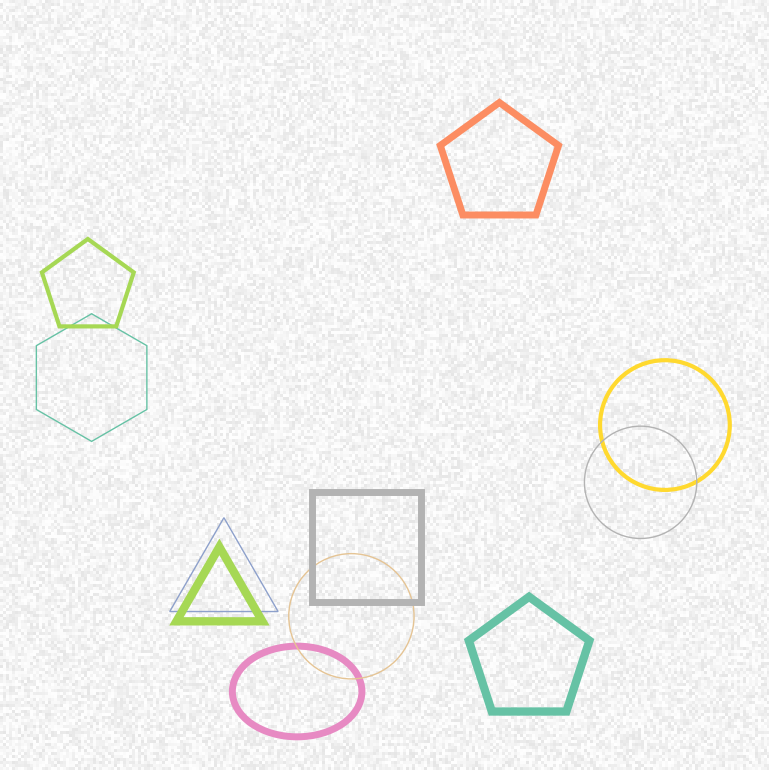[{"shape": "hexagon", "thickness": 0.5, "radius": 0.41, "center": [0.119, 0.51]}, {"shape": "pentagon", "thickness": 3, "radius": 0.41, "center": [0.687, 0.143]}, {"shape": "pentagon", "thickness": 2.5, "radius": 0.4, "center": [0.649, 0.786]}, {"shape": "triangle", "thickness": 0.5, "radius": 0.41, "center": [0.291, 0.246]}, {"shape": "oval", "thickness": 2.5, "radius": 0.42, "center": [0.386, 0.102]}, {"shape": "triangle", "thickness": 3, "radius": 0.32, "center": [0.285, 0.225]}, {"shape": "pentagon", "thickness": 1.5, "radius": 0.31, "center": [0.114, 0.627]}, {"shape": "circle", "thickness": 1.5, "radius": 0.42, "center": [0.864, 0.448]}, {"shape": "circle", "thickness": 0.5, "radius": 0.41, "center": [0.456, 0.2]}, {"shape": "square", "thickness": 2.5, "radius": 0.36, "center": [0.476, 0.289]}, {"shape": "circle", "thickness": 0.5, "radius": 0.36, "center": [0.832, 0.374]}]